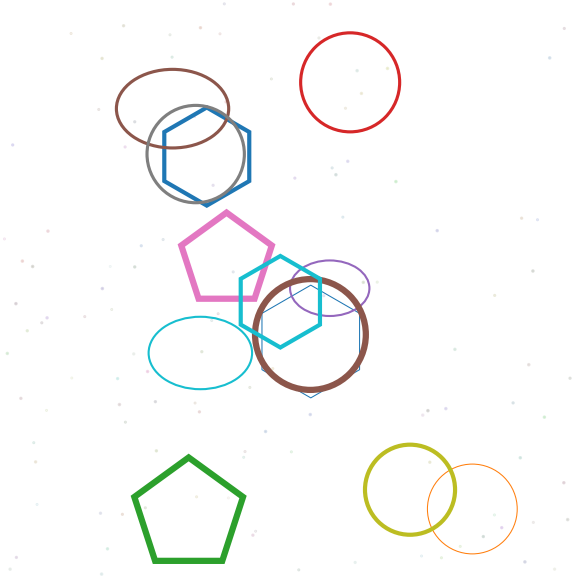[{"shape": "hexagon", "thickness": 0.5, "radius": 0.49, "center": [0.538, 0.408]}, {"shape": "hexagon", "thickness": 2, "radius": 0.42, "center": [0.358, 0.728]}, {"shape": "circle", "thickness": 0.5, "radius": 0.39, "center": [0.818, 0.118]}, {"shape": "pentagon", "thickness": 3, "radius": 0.49, "center": [0.327, 0.108]}, {"shape": "circle", "thickness": 1.5, "radius": 0.43, "center": [0.606, 0.857]}, {"shape": "oval", "thickness": 1, "radius": 0.34, "center": [0.571, 0.5]}, {"shape": "circle", "thickness": 3, "radius": 0.48, "center": [0.538, 0.42]}, {"shape": "oval", "thickness": 1.5, "radius": 0.49, "center": [0.299, 0.811]}, {"shape": "pentagon", "thickness": 3, "radius": 0.41, "center": [0.392, 0.549]}, {"shape": "circle", "thickness": 1.5, "radius": 0.42, "center": [0.339, 0.732]}, {"shape": "circle", "thickness": 2, "radius": 0.39, "center": [0.71, 0.151]}, {"shape": "oval", "thickness": 1, "radius": 0.45, "center": [0.347, 0.388]}, {"shape": "hexagon", "thickness": 2, "radius": 0.4, "center": [0.485, 0.477]}]